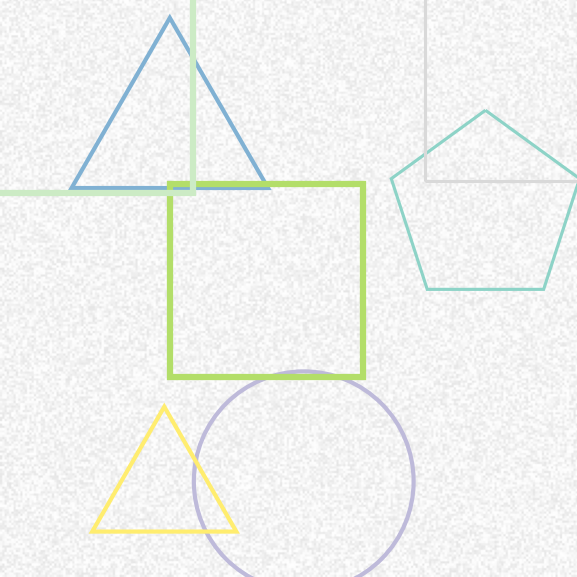[{"shape": "pentagon", "thickness": 1.5, "radius": 0.86, "center": [0.841, 0.637]}, {"shape": "circle", "thickness": 2, "radius": 0.95, "center": [0.526, 0.166]}, {"shape": "triangle", "thickness": 2, "radius": 0.98, "center": [0.294, 0.772]}, {"shape": "square", "thickness": 3, "radius": 0.84, "center": [0.461, 0.513]}, {"shape": "square", "thickness": 1.5, "radius": 0.81, "center": [0.899, 0.848]}, {"shape": "square", "thickness": 3, "radius": 0.97, "center": [0.141, 0.858]}, {"shape": "triangle", "thickness": 2, "radius": 0.72, "center": [0.284, 0.151]}]